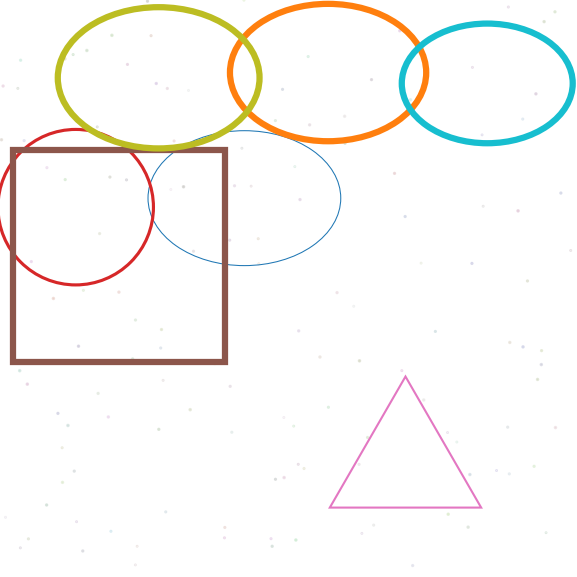[{"shape": "oval", "thickness": 0.5, "radius": 0.83, "center": [0.423, 0.656]}, {"shape": "oval", "thickness": 3, "radius": 0.85, "center": [0.568, 0.874]}, {"shape": "circle", "thickness": 1.5, "radius": 0.67, "center": [0.131, 0.64]}, {"shape": "square", "thickness": 3, "radius": 0.92, "center": [0.206, 0.556]}, {"shape": "triangle", "thickness": 1, "radius": 0.76, "center": [0.702, 0.196]}, {"shape": "oval", "thickness": 3, "radius": 0.87, "center": [0.275, 0.864]}, {"shape": "oval", "thickness": 3, "radius": 0.74, "center": [0.844, 0.855]}]